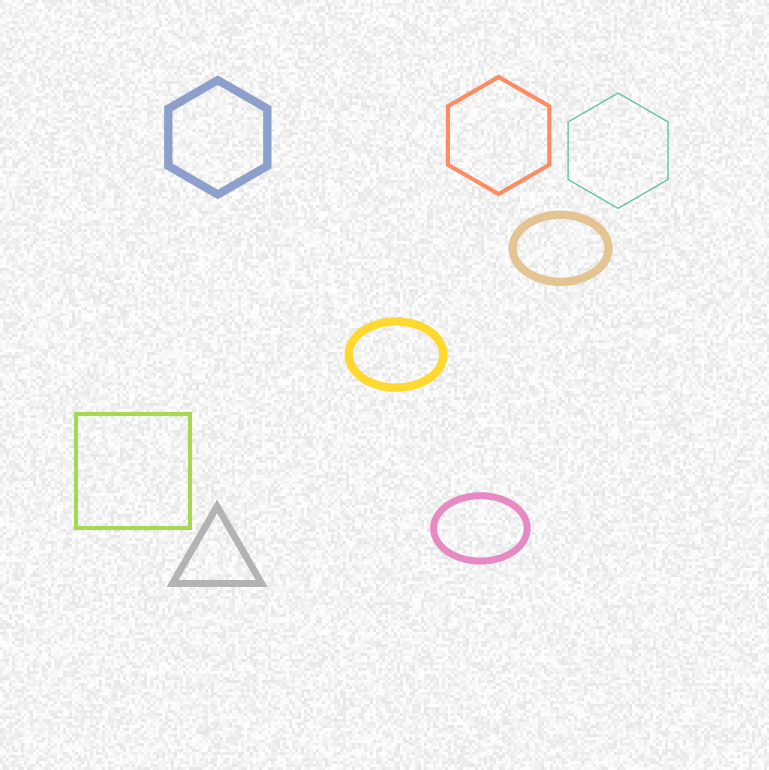[{"shape": "hexagon", "thickness": 0.5, "radius": 0.37, "center": [0.803, 0.804]}, {"shape": "hexagon", "thickness": 1.5, "radius": 0.38, "center": [0.648, 0.824]}, {"shape": "hexagon", "thickness": 3, "radius": 0.37, "center": [0.283, 0.822]}, {"shape": "oval", "thickness": 2.5, "radius": 0.3, "center": [0.624, 0.314]}, {"shape": "square", "thickness": 1.5, "radius": 0.37, "center": [0.173, 0.388]}, {"shape": "oval", "thickness": 3, "radius": 0.31, "center": [0.514, 0.54]}, {"shape": "oval", "thickness": 3, "radius": 0.31, "center": [0.728, 0.678]}, {"shape": "triangle", "thickness": 2.5, "radius": 0.33, "center": [0.282, 0.276]}]